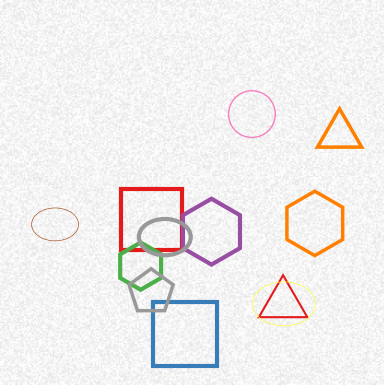[{"shape": "square", "thickness": 3, "radius": 0.4, "center": [0.393, 0.43]}, {"shape": "triangle", "thickness": 1.5, "radius": 0.36, "center": [0.735, 0.212]}, {"shape": "square", "thickness": 3, "radius": 0.42, "center": [0.482, 0.131]}, {"shape": "hexagon", "thickness": 3, "radius": 0.31, "center": [0.365, 0.309]}, {"shape": "hexagon", "thickness": 3, "radius": 0.43, "center": [0.549, 0.398]}, {"shape": "triangle", "thickness": 2.5, "radius": 0.33, "center": [0.882, 0.651]}, {"shape": "hexagon", "thickness": 2.5, "radius": 0.42, "center": [0.818, 0.42]}, {"shape": "oval", "thickness": 0.5, "radius": 0.41, "center": [0.738, 0.211]}, {"shape": "oval", "thickness": 0.5, "radius": 0.31, "center": [0.143, 0.417]}, {"shape": "circle", "thickness": 1, "radius": 0.3, "center": [0.654, 0.704]}, {"shape": "pentagon", "thickness": 2.5, "radius": 0.3, "center": [0.393, 0.242]}, {"shape": "oval", "thickness": 3, "radius": 0.34, "center": [0.428, 0.384]}]